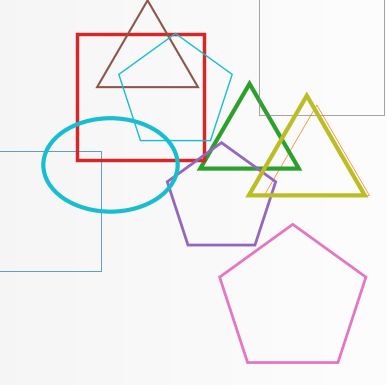[{"shape": "square", "thickness": 0.5, "radius": 0.78, "center": [0.106, 0.452]}, {"shape": "triangle", "thickness": 0.5, "radius": 0.78, "center": [0.818, 0.571]}, {"shape": "triangle", "thickness": 3, "radius": 0.73, "center": [0.644, 0.636]}, {"shape": "square", "thickness": 2.5, "radius": 0.82, "center": [0.363, 0.748]}, {"shape": "pentagon", "thickness": 2, "radius": 0.74, "center": [0.572, 0.482]}, {"shape": "triangle", "thickness": 1.5, "radius": 0.75, "center": [0.381, 0.849]}, {"shape": "pentagon", "thickness": 2, "radius": 0.99, "center": [0.756, 0.219]}, {"shape": "square", "thickness": 0.5, "radius": 0.81, "center": [0.829, 0.864]}, {"shape": "triangle", "thickness": 3, "radius": 0.86, "center": [0.792, 0.579]}, {"shape": "oval", "thickness": 3, "radius": 0.87, "center": [0.285, 0.572]}, {"shape": "pentagon", "thickness": 1, "radius": 0.77, "center": [0.453, 0.759]}]